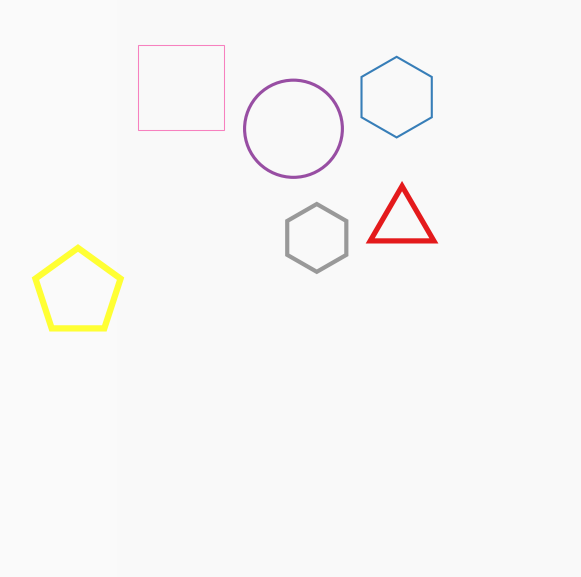[{"shape": "triangle", "thickness": 2.5, "radius": 0.32, "center": [0.692, 0.614]}, {"shape": "hexagon", "thickness": 1, "radius": 0.35, "center": [0.682, 0.831]}, {"shape": "circle", "thickness": 1.5, "radius": 0.42, "center": [0.505, 0.776]}, {"shape": "pentagon", "thickness": 3, "radius": 0.38, "center": [0.134, 0.493]}, {"shape": "square", "thickness": 0.5, "radius": 0.37, "center": [0.311, 0.848]}, {"shape": "hexagon", "thickness": 2, "radius": 0.29, "center": [0.545, 0.587]}]